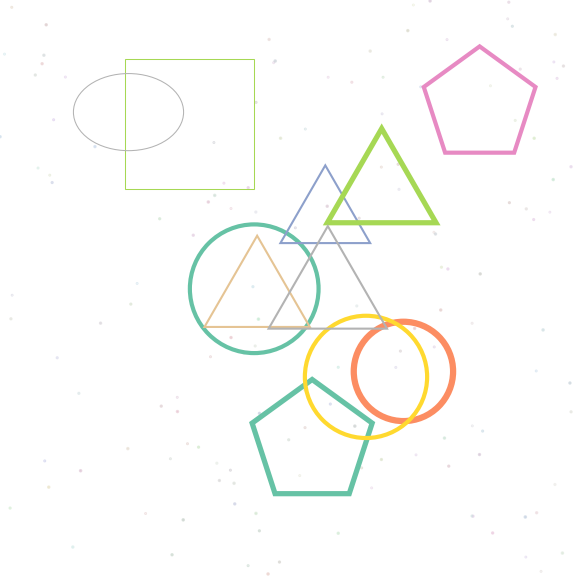[{"shape": "circle", "thickness": 2, "radius": 0.56, "center": [0.44, 0.499]}, {"shape": "pentagon", "thickness": 2.5, "radius": 0.55, "center": [0.541, 0.233]}, {"shape": "circle", "thickness": 3, "radius": 0.43, "center": [0.699, 0.356]}, {"shape": "triangle", "thickness": 1, "radius": 0.45, "center": [0.563, 0.623]}, {"shape": "pentagon", "thickness": 2, "radius": 0.51, "center": [0.831, 0.817]}, {"shape": "square", "thickness": 0.5, "radius": 0.56, "center": [0.328, 0.784]}, {"shape": "triangle", "thickness": 2.5, "radius": 0.54, "center": [0.661, 0.668]}, {"shape": "circle", "thickness": 2, "radius": 0.53, "center": [0.634, 0.347]}, {"shape": "triangle", "thickness": 1, "radius": 0.53, "center": [0.445, 0.486]}, {"shape": "triangle", "thickness": 1, "radius": 0.59, "center": [0.568, 0.489]}, {"shape": "oval", "thickness": 0.5, "radius": 0.48, "center": [0.223, 0.805]}]